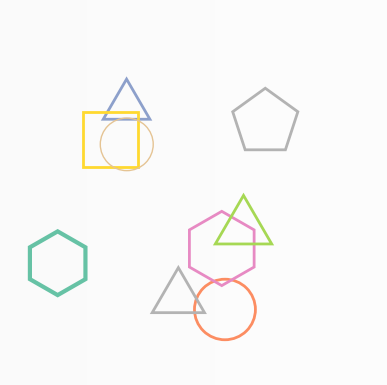[{"shape": "hexagon", "thickness": 3, "radius": 0.41, "center": [0.149, 0.316]}, {"shape": "circle", "thickness": 2, "radius": 0.39, "center": [0.581, 0.196]}, {"shape": "triangle", "thickness": 2, "radius": 0.35, "center": [0.327, 0.725]}, {"shape": "hexagon", "thickness": 2, "radius": 0.48, "center": [0.572, 0.355]}, {"shape": "triangle", "thickness": 2, "radius": 0.42, "center": [0.628, 0.408]}, {"shape": "square", "thickness": 2, "radius": 0.36, "center": [0.285, 0.639]}, {"shape": "circle", "thickness": 1, "radius": 0.34, "center": [0.327, 0.625]}, {"shape": "pentagon", "thickness": 2, "radius": 0.44, "center": [0.685, 0.682]}, {"shape": "triangle", "thickness": 2, "radius": 0.39, "center": [0.46, 0.227]}]